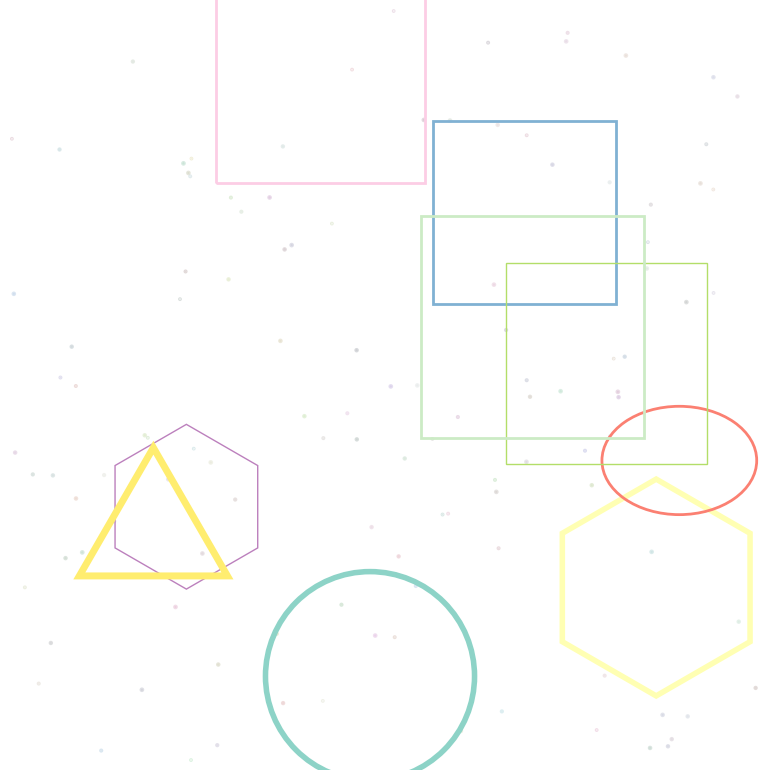[{"shape": "circle", "thickness": 2, "radius": 0.68, "center": [0.481, 0.122]}, {"shape": "hexagon", "thickness": 2, "radius": 0.7, "center": [0.852, 0.237]}, {"shape": "oval", "thickness": 1, "radius": 0.5, "center": [0.882, 0.402]}, {"shape": "square", "thickness": 1, "radius": 0.59, "center": [0.681, 0.724]}, {"shape": "square", "thickness": 0.5, "radius": 0.65, "center": [0.787, 0.528]}, {"shape": "square", "thickness": 1, "radius": 0.68, "center": [0.416, 0.899]}, {"shape": "hexagon", "thickness": 0.5, "radius": 0.53, "center": [0.242, 0.342]}, {"shape": "square", "thickness": 1, "radius": 0.72, "center": [0.691, 0.575]}, {"shape": "triangle", "thickness": 2.5, "radius": 0.56, "center": [0.199, 0.308]}]